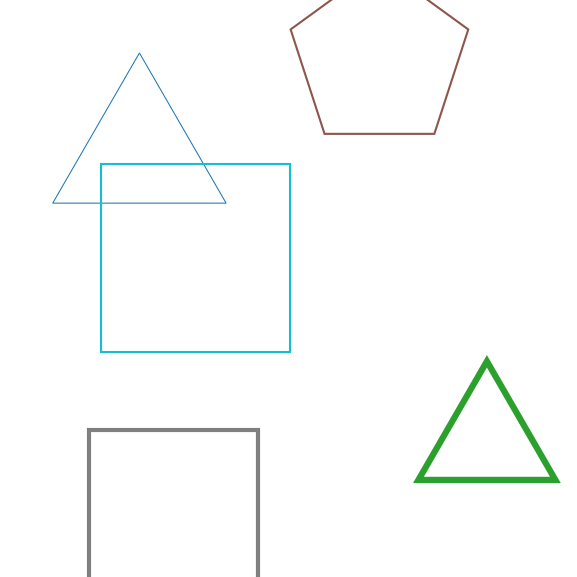[{"shape": "triangle", "thickness": 0.5, "radius": 0.87, "center": [0.241, 0.734]}, {"shape": "triangle", "thickness": 3, "radius": 0.68, "center": [0.843, 0.237]}, {"shape": "pentagon", "thickness": 1, "radius": 0.81, "center": [0.657, 0.898]}, {"shape": "square", "thickness": 2, "radius": 0.73, "center": [0.301, 0.108]}, {"shape": "square", "thickness": 1, "radius": 0.82, "center": [0.339, 0.553]}]